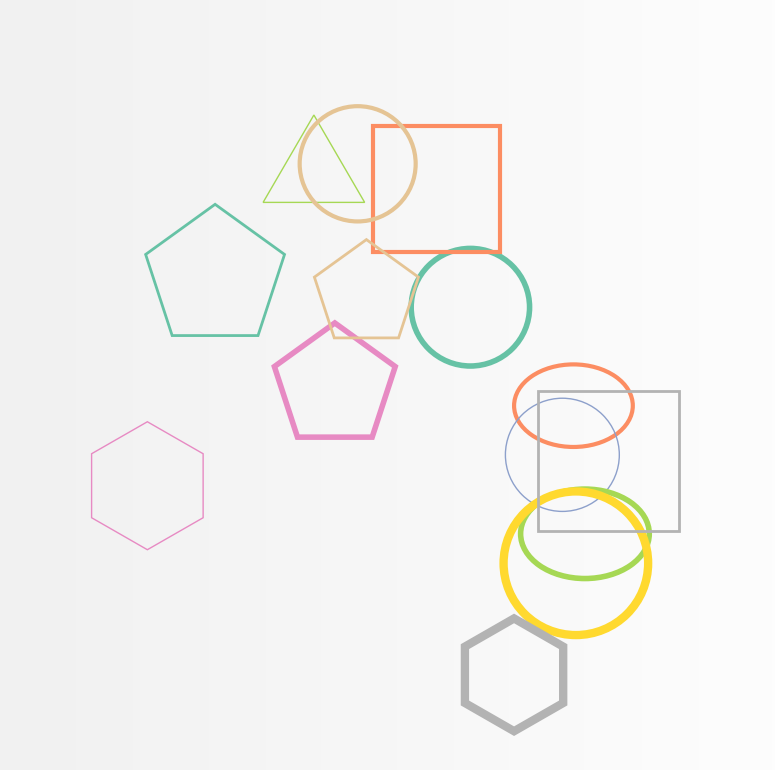[{"shape": "circle", "thickness": 2, "radius": 0.38, "center": [0.607, 0.601]}, {"shape": "pentagon", "thickness": 1, "radius": 0.47, "center": [0.278, 0.64]}, {"shape": "oval", "thickness": 1.5, "radius": 0.38, "center": [0.74, 0.473]}, {"shape": "square", "thickness": 1.5, "radius": 0.41, "center": [0.564, 0.754]}, {"shape": "circle", "thickness": 0.5, "radius": 0.37, "center": [0.726, 0.409]}, {"shape": "hexagon", "thickness": 0.5, "radius": 0.42, "center": [0.19, 0.369]}, {"shape": "pentagon", "thickness": 2, "radius": 0.41, "center": [0.432, 0.499]}, {"shape": "oval", "thickness": 2, "radius": 0.42, "center": [0.755, 0.307]}, {"shape": "triangle", "thickness": 0.5, "radius": 0.38, "center": [0.405, 0.775]}, {"shape": "circle", "thickness": 3, "radius": 0.47, "center": [0.743, 0.269]}, {"shape": "pentagon", "thickness": 1, "radius": 0.35, "center": [0.473, 0.618]}, {"shape": "circle", "thickness": 1.5, "radius": 0.37, "center": [0.462, 0.787]}, {"shape": "hexagon", "thickness": 3, "radius": 0.37, "center": [0.663, 0.124]}, {"shape": "square", "thickness": 1, "radius": 0.45, "center": [0.785, 0.401]}]